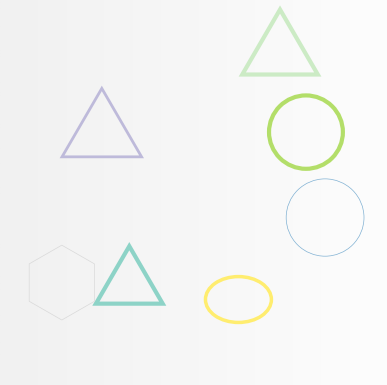[{"shape": "triangle", "thickness": 3, "radius": 0.5, "center": [0.334, 0.261]}, {"shape": "triangle", "thickness": 2, "radius": 0.59, "center": [0.263, 0.652]}, {"shape": "circle", "thickness": 0.5, "radius": 0.5, "center": [0.839, 0.435]}, {"shape": "circle", "thickness": 3, "radius": 0.48, "center": [0.79, 0.657]}, {"shape": "hexagon", "thickness": 0.5, "radius": 0.49, "center": [0.16, 0.266]}, {"shape": "triangle", "thickness": 3, "radius": 0.56, "center": [0.723, 0.863]}, {"shape": "oval", "thickness": 2.5, "radius": 0.43, "center": [0.615, 0.222]}]